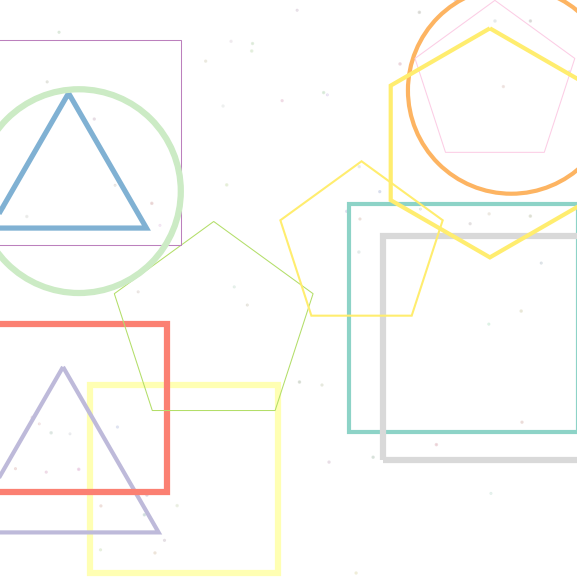[{"shape": "square", "thickness": 2, "radius": 0.99, "center": [0.802, 0.449]}, {"shape": "square", "thickness": 3, "radius": 0.81, "center": [0.319, 0.17]}, {"shape": "triangle", "thickness": 2, "radius": 0.96, "center": [0.109, 0.173]}, {"shape": "square", "thickness": 3, "radius": 0.73, "center": [0.144, 0.292]}, {"shape": "triangle", "thickness": 2.5, "radius": 0.78, "center": [0.119, 0.682]}, {"shape": "circle", "thickness": 2, "radius": 0.9, "center": [0.885, 0.843]}, {"shape": "pentagon", "thickness": 0.5, "radius": 0.9, "center": [0.37, 0.435]}, {"shape": "pentagon", "thickness": 0.5, "radius": 0.73, "center": [0.857, 0.853]}, {"shape": "square", "thickness": 3, "radius": 0.97, "center": [0.857, 0.397]}, {"shape": "square", "thickness": 0.5, "radius": 0.89, "center": [0.136, 0.752]}, {"shape": "circle", "thickness": 3, "radius": 0.88, "center": [0.137, 0.668]}, {"shape": "pentagon", "thickness": 1, "radius": 0.74, "center": [0.626, 0.572]}, {"shape": "hexagon", "thickness": 2, "radius": 0.99, "center": [0.848, 0.752]}]